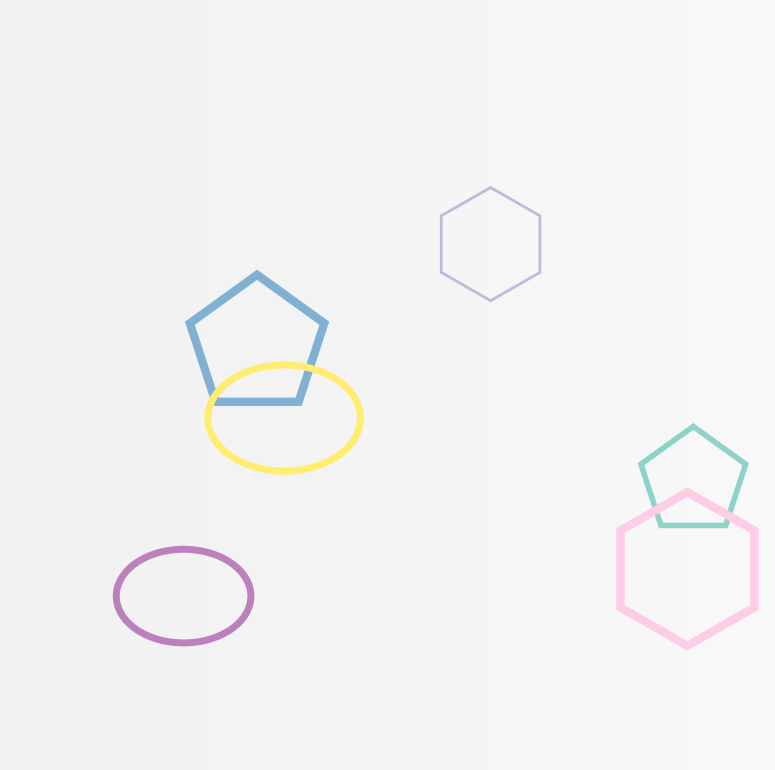[{"shape": "pentagon", "thickness": 2, "radius": 0.36, "center": [0.895, 0.375]}, {"shape": "hexagon", "thickness": 1, "radius": 0.37, "center": [0.633, 0.683]}, {"shape": "pentagon", "thickness": 3, "radius": 0.46, "center": [0.332, 0.552]}, {"shape": "hexagon", "thickness": 3, "radius": 0.5, "center": [0.887, 0.261]}, {"shape": "oval", "thickness": 2.5, "radius": 0.43, "center": [0.237, 0.226]}, {"shape": "oval", "thickness": 2.5, "radius": 0.49, "center": [0.367, 0.457]}]